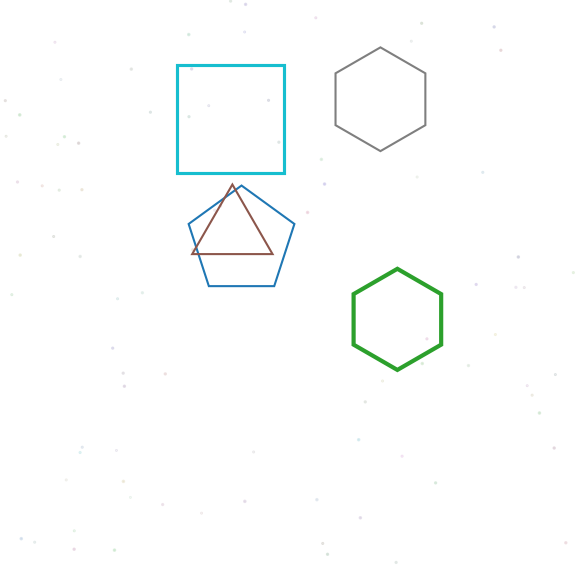[{"shape": "pentagon", "thickness": 1, "radius": 0.48, "center": [0.418, 0.582]}, {"shape": "hexagon", "thickness": 2, "radius": 0.44, "center": [0.688, 0.446]}, {"shape": "triangle", "thickness": 1, "radius": 0.4, "center": [0.402, 0.599]}, {"shape": "hexagon", "thickness": 1, "radius": 0.45, "center": [0.659, 0.827]}, {"shape": "square", "thickness": 1.5, "radius": 0.47, "center": [0.399, 0.793]}]